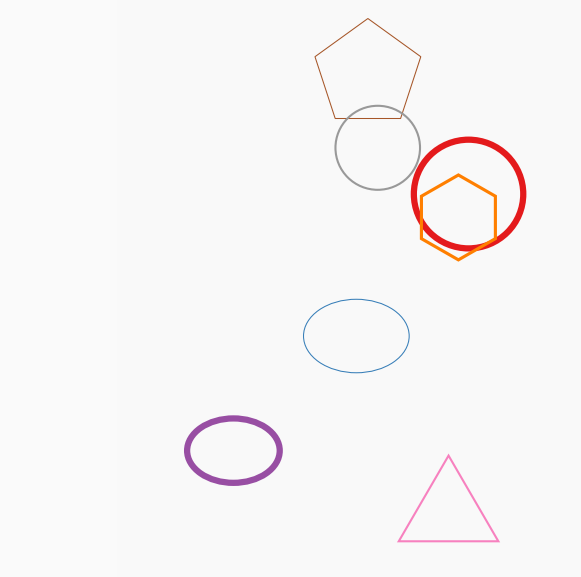[{"shape": "circle", "thickness": 3, "radius": 0.47, "center": [0.806, 0.663]}, {"shape": "oval", "thickness": 0.5, "radius": 0.45, "center": [0.613, 0.417]}, {"shape": "oval", "thickness": 3, "radius": 0.4, "center": [0.402, 0.219]}, {"shape": "hexagon", "thickness": 1.5, "radius": 0.37, "center": [0.789, 0.623]}, {"shape": "pentagon", "thickness": 0.5, "radius": 0.48, "center": [0.633, 0.871]}, {"shape": "triangle", "thickness": 1, "radius": 0.49, "center": [0.772, 0.111]}, {"shape": "circle", "thickness": 1, "radius": 0.36, "center": [0.65, 0.743]}]